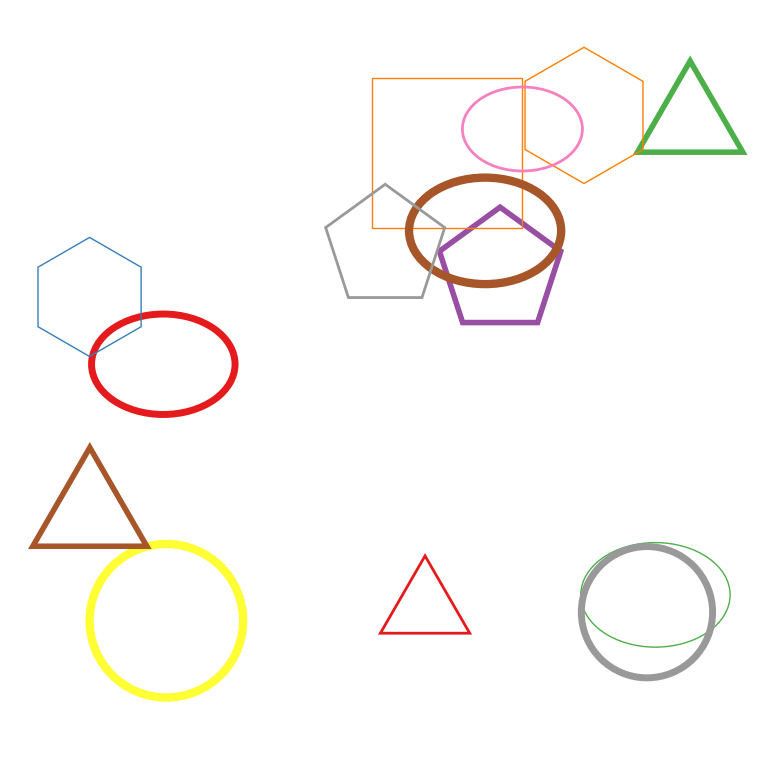[{"shape": "triangle", "thickness": 1, "radius": 0.33, "center": [0.552, 0.211]}, {"shape": "oval", "thickness": 2.5, "radius": 0.47, "center": [0.212, 0.527]}, {"shape": "hexagon", "thickness": 0.5, "radius": 0.39, "center": [0.116, 0.614]}, {"shape": "triangle", "thickness": 2, "radius": 0.39, "center": [0.896, 0.842]}, {"shape": "oval", "thickness": 0.5, "radius": 0.48, "center": [0.851, 0.227]}, {"shape": "pentagon", "thickness": 2, "radius": 0.41, "center": [0.649, 0.648]}, {"shape": "square", "thickness": 0.5, "radius": 0.49, "center": [0.58, 0.802]}, {"shape": "hexagon", "thickness": 0.5, "radius": 0.44, "center": [0.758, 0.85]}, {"shape": "circle", "thickness": 3, "radius": 0.5, "center": [0.216, 0.194]}, {"shape": "oval", "thickness": 3, "radius": 0.49, "center": [0.63, 0.7]}, {"shape": "triangle", "thickness": 2, "radius": 0.43, "center": [0.117, 0.333]}, {"shape": "oval", "thickness": 1, "radius": 0.39, "center": [0.678, 0.832]}, {"shape": "pentagon", "thickness": 1, "radius": 0.41, "center": [0.5, 0.679]}, {"shape": "circle", "thickness": 2.5, "radius": 0.43, "center": [0.84, 0.205]}]